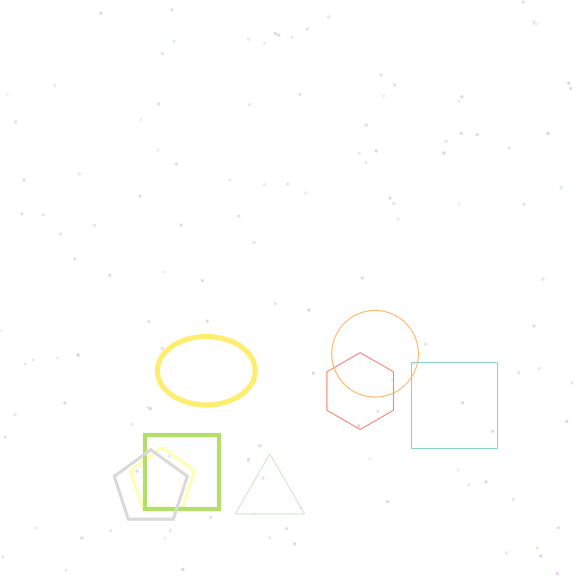[{"shape": "square", "thickness": 0.5, "radius": 0.37, "center": [0.786, 0.298]}, {"shape": "pentagon", "thickness": 1.5, "radius": 0.29, "center": [0.281, 0.166]}, {"shape": "hexagon", "thickness": 0.5, "radius": 0.33, "center": [0.624, 0.322]}, {"shape": "circle", "thickness": 0.5, "radius": 0.38, "center": [0.65, 0.387]}, {"shape": "square", "thickness": 2, "radius": 0.32, "center": [0.314, 0.181]}, {"shape": "pentagon", "thickness": 1.5, "radius": 0.33, "center": [0.261, 0.154]}, {"shape": "triangle", "thickness": 0.5, "radius": 0.35, "center": [0.467, 0.144]}, {"shape": "oval", "thickness": 2.5, "radius": 0.42, "center": [0.357, 0.357]}]